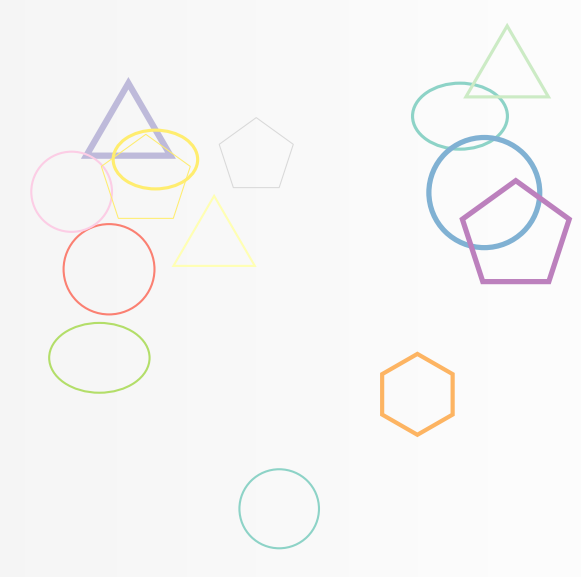[{"shape": "circle", "thickness": 1, "radius": 0.34, "center": [0.48, 0.118]}, {"shape": "oval", "thickness": 1.5, "radius": 0.41, "center": [0.791, 0.798]}, {"shape": "triangle", "thickness": 1, "radius": 0.4, "center": [0.368, 0.579]}, {"shape": "triangle", "thickness": 3, "radius": 0.42, "center": [0.221, 0.771]}, {"shape": "circle", "thickness": 1, "radius": 0.39, "center": [0.188, 0.533]}, {"shape": "circle", "thickness": 2.5, "radius": 0.48, "center": [0.833, 0.666]}, {"shape": "hexagon", "thickness": 2, "radius": 0.35, "center": [0.718, 0.316]}, {"shape": "oval", "thickness": 1, "radius": 0.43, "center": [0.171, 0.38]}, {"shape": "circle", "thickness": 1, "radius": 0.35, "center": [0.123, 0.667]}, {"shape": "pentagon", "thickness": 0.5, "radius": 0.34, "center": [0.441, 0.728]}, {"shape": "pentagon", "thickness": 2.5, "radius": 0.48, "center": [0.887, 0.59]}, {"shape": "triangle", "thickness": 1.5, "radius": 0.41, "center": [0.873, 0.872]}, {"shape": "pentagon", "thickness": 0.5, "radius": 0.4, "center": [0.251, 0.686]}, {"shape": "oval", "thickness": 1.5, "radius": 0.36, "center": [0.267, 0.723]}]